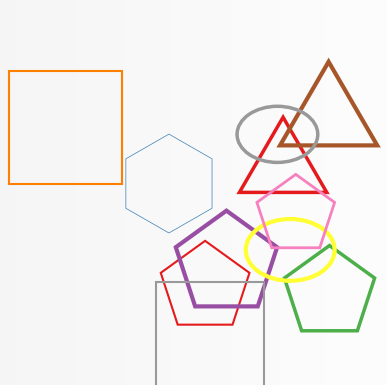[{"shape": "triangle", "thickness": 2.5, "radius": 0.65, "center": [0.731, 0.565]}, {"shape": "pentagon", "thickness": 1.5, "radius": 0.6, "center": [0.529, 0.254]}, {"shape": "hexagon", "thickness": 0.5, "radius": 0.64, "center": [0.436, 0.523]}, {"shape": "pentagon", "thickness": 2.5, "radius": 0.61, "center": [0.85, 0.24]}, {"shape": "pentagon", "thickness": 3, "radius": 0.69, "center": [0.584, 0.315]}, {"shape": "square", "thickness": 1.5, "radius": 0.73, "center": [0.17, 0.67]}, {"shape": "oval", "thickness": 3, "radius": 0.57, "center": [0.749, 0.351]}, {"shape": "triangle", "thickness": 3, "radius": 0.72, "center": [0.848, 0.695]}, {"shape": "pentagon", "thickness": 2, "radius": 0.53, "center": [0.763, 0.442]}, {"shape": "square", "thickness": 1.5, "radius": 0.7, "center": [0.542, 0.128]}, {"shape": "oval", "thickness": 2.5, "radius": 0.52, "center": [0.716, 0.651]}]